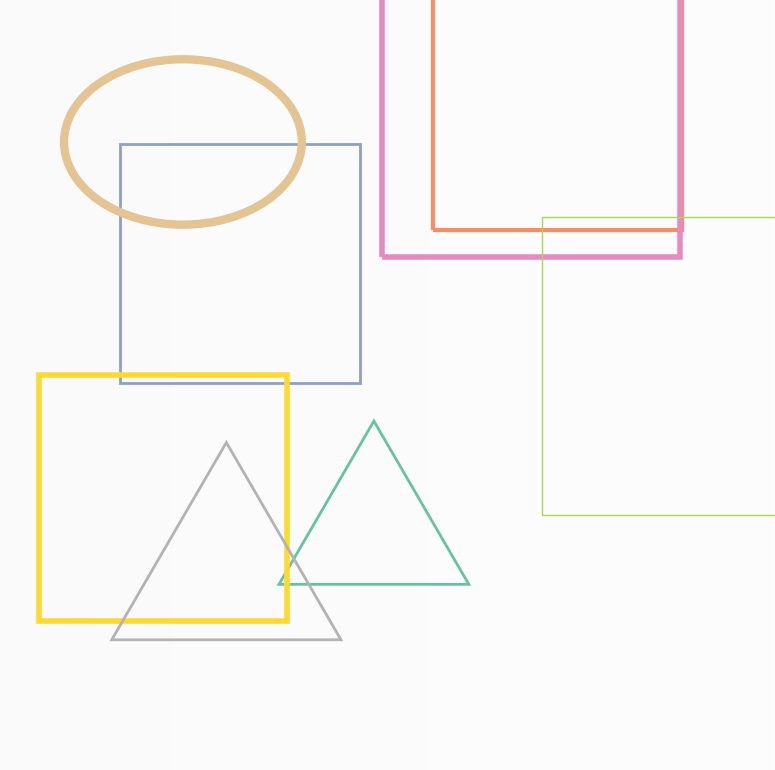[{"shape": "triangle", "thickness": 1, "radius": 0.71, "center": [0.482, 0.312]}, {"shape": "square", "thickness": 1.5, "radius": 0.8, "center": [0.719, 0.861]}, {"shape": "square", "thickness": 1, "radius": 0.78, "center": [0.31, 0.658]}, {"shape": "square", "thickness": 2, "radius": 0.96, "center": [0.685, 0.859]}, {"shape": "square", "thickness": 0.5, "radius": 0.97, "center": [0.894, 0.525]}, {"shape": "square", "thickness": 2, "radius": 0.8, "center": [0.211, 0.354]}, {"shape": "oval", "thickness": 3, "radius": 0.77, "center": [0.236, 0.816]}, {"shape": "triangle", "thickness": 1, "radius": 0.85, "center": [0.292, 0.255]}]